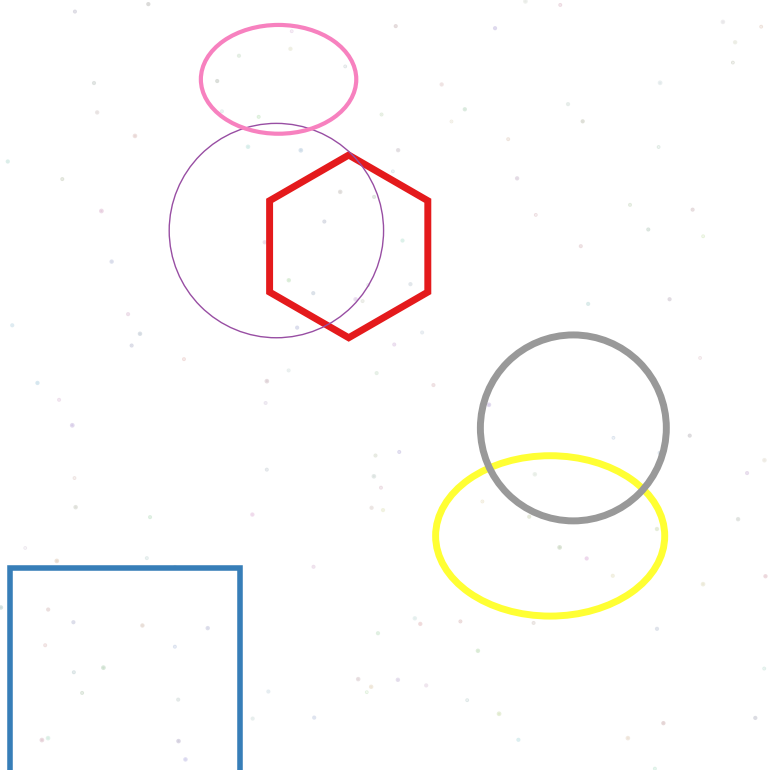[{"shape": "hexagon", "thickness": 2.5, "radius": 0.59, "center": [0.453, 0.68]}, {"shape": "square", "thickness": 2, "radius": 0.75, "center": [0.162, 0.113]}, {"shape": "circle", "thickness": 0.5, "radius": 0.7, "center": [0.359, 0.701]}, {"shape": "oval", "thickness": 2.5, "radius": 0.74, "center": [0.714, 0.304]}, {"shape": "oval", "thickness": 1.5, "radius": 0.5, "center": [0.362, 0.897]}, {"shape": "circle", "thickness": 2.5, "radius": 0.6, "center": [0.745, 0.444]}]